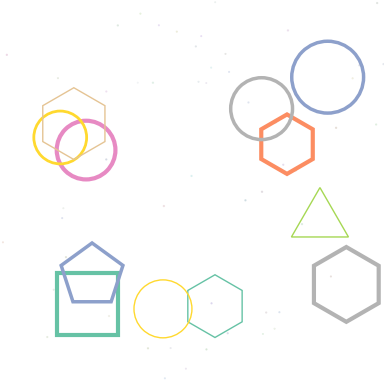[{"shape": "square", "thickness": 3, "radius": 0.4, "center": [0.227, 0.21]}, {"shape": "hexagon", "thickness": 1, "radius": 0.41, "center": [0.558, 0.205]}, {"shape": "hexagon", "thickness": 3, "radius": 0.39, "center": [0.745, 0.626]}, {"shape": "pentagon", "thickness": 2.5, "radius": 0.42, "center": [0.239, 0.284]}, {"shape": "circle", "thickness": 2.5, "radius": 0.47, "center": [0.851, 0.8]}, {"shape": "circle", "thickness": 3, "radius": 0.38, "center": [0.224, 0.61]}, {"shape": "triangle", "thickness": 1, "radius": 0.43, "center": [0.831, 0.427]}, {"shape": "circle", "thickness": 1, "radius": 0.38, "center": [0.423, 0.198]}, {"shape": "circle", "thickness": 2, "radius": 0.34, "center": [0.156, 0.643]}, {"shape": "hexagon", "thickness": 1, "radius": 0.47, "center": [0.192, 0.679]}, {"shape": "circle", "thickness": 2.5, "radius": 0.4, "center": [0.68, 0.718]}, {"shape": "hexagon", "thickness": 3, "radius": 0.49, "center": [0.9, 0.261]}]